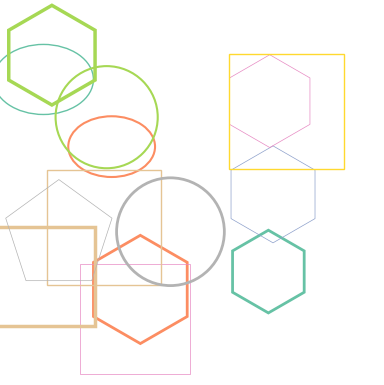[{"shape": "hexagon", "thickness": 2, "radius": 0.54, "center": [0.697, 0.295]}, {"shape": "oval", "thickness": 1, "radius": 0.65, "center": [0.113, 0.794]}, {"shape": "hexagon", "thickness": 2, "radius": 0.7, "center": [0.364, 0.248]}, {"shape": "oval", "thickness": 1.5, "radius": 0.56, "center": [0.29, 0.619]}, {"shape": "hexagon", "thickness": 0.5, "radius": 0.63, "center": [0.709, 0.495]}, {"shape": "square", "thickness": 0.5, "radius": 0.71, "center": [0.351, 0.172]}, {"shape": "hexagon", "thickness": 0.5, "radius": 0.6, "center": [0.701, 0.737]}, {"shape": "circle", "thickness": 1.5, "radius": 0.66, "center": [0.277, 0.696]}, {"shape": "hexagon", "thickness": 2.5, "radius": 0.65, "center": [0.135, 0.857]}, {"shape": "square", "thickness": 1, "radius": 0.75, "center": [0.743, 0.711]}, {"shape": "square", "thickness": 2.5, "radius": 0.64, "center": [0.118, 0.281]}, {"shape": "square", "thickness": 1, "radius": 0.75, "center": [0.27, 0.409]}, {"shape": "circle", "thickness": 2, "radius": 0.7, "center": [0.443, 0.398]}, {"shape": "pentagon", "thickness": 0.5, "radius": 0.73, "center": [0.153, 0.388]}]